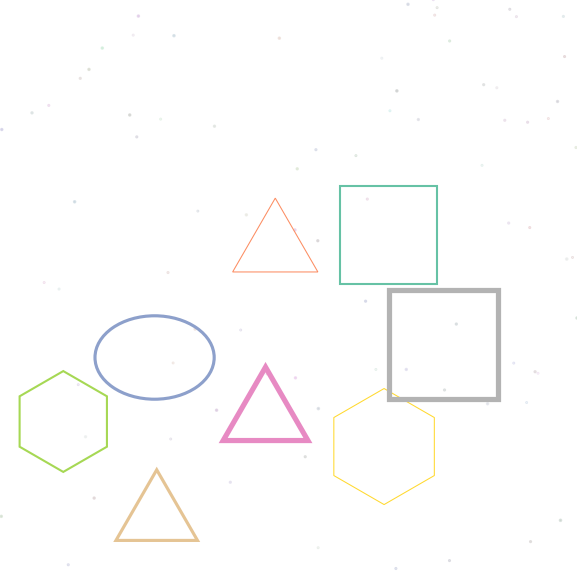[{"shape": "square", "thickness": 1, "radius": 0.42, "center": [0.672, 0.592]}, {"shape": "triangle", "thickness": 0.5, "radius": 0.43, "center": [0.477, 0.571]}, {"shape": "oval", "thickness": 1.5, "radius": 0.52, "center": [0.268, 0.38]}, {"shape": "triangle", "thickness": 2.5, "radius": 0.42, "center": [0.46, 0.279]}, {"shape": "hexagon", "thickness": 1, "radius": 0.44, "center": [0.11, 0.269]}, {"shape": "hexagon", "thickness": 0.5, "radius": 0.5, "center": [0.665, 0.226]}, {"shape": "triangle", "thickness": 1.5, "radius": 0.41, "center": [0.271, 0.104]}, {"shape": "square", "thickness": 2.5, "radius": 0.47, "center": [0.768, 0.403]}]